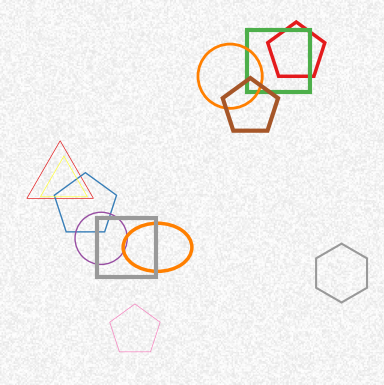[{"shape": "triangle", "thickness": 0.5, "radius": 0.5, "center": [0.156, 0.535]}, {"shape": "pentagon", "thickness": 2.5, "radius": 0.39, "center": [0.77, 0.865]}, {"shape": "pentagon", "thickness": 1, "radius": 0.42, "center": [0.222, 0.467]}, {"shape": "square", "thickness": 3, "radius": 0.41, "center": [0.723, 0.842]}, {"shape": "circle", "thickness": 1, "radius": 0.34, "center": [0.263, 0.381]}, {"shape": "oval", "thickness": 2.5, "radius": 0.45, "center": [0.409, 0.358]}, {"shape": "circle", "thickness": 2, "radius": 0.42, "center": [0.598, 0.802]}, {"shape": "triangle", "thickness": 0.5, "radius": 0.35, "center": [0.166, 0.524]}, {"shape": "pentagon", "thickness": 3, "radius": 0.38, "center": [0.65, 0.722]}, {"shape": "pentagon", "thickness": 0.5, "radius": 0.34, "center": [0.351, 0.142]}, {"shape": "hexagon", "thickness": 1.5, "radius": 0.38, "center": [0.887, 0.291]}, {"shape": "square", "thickness": 3, "radius": 0.39, "center": [0.328, 0.357]}]